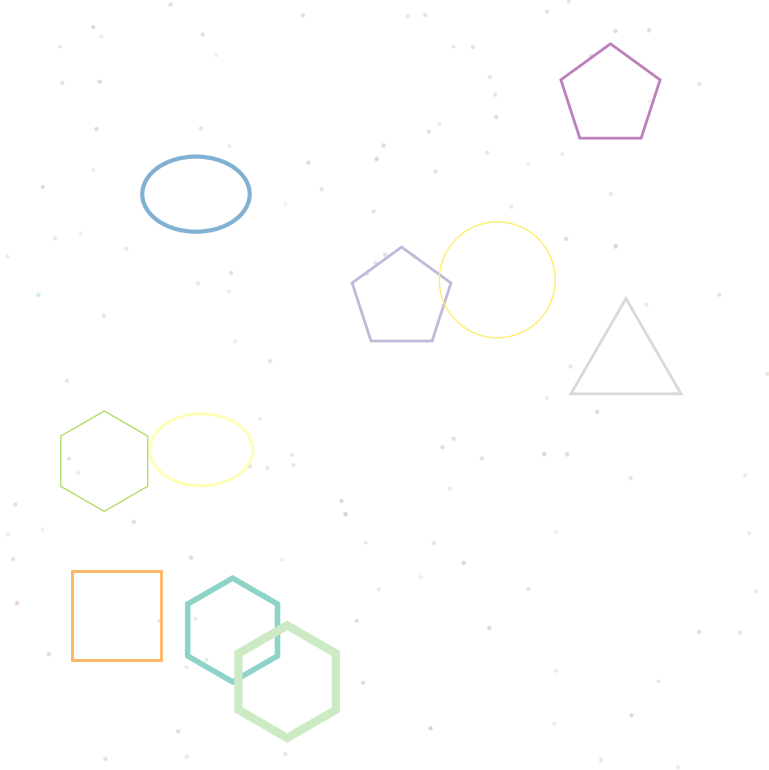[{"shape": "hexagon", "thickness": 2, "radius": 0.34, "center": [0.302, 0.182]}, {"shape": "oval", "thickness": 1, "radius": 0.33, "center": [0.262, 0.416]}, {"shape": "pentagon", "thickness": 1, "radius": 0.34, "center": [0.521, 0.612]}, {"shape": "oval", "thickness": 1.5, "radius": 0.35, "center": [0.255, 0.748]}, {"shape": "square", "thickness": 1, "radius": 0.29, "center": [0.152, 0.201]}, {"shape": "hexagon", "thickness": 0.5, "radius": 0.33, "center": [0.135, 0.401]}, {"shape": "triangle", "thickness": 1, "radius": 0.41, "center": [0.813, 0.53]}, {"shape": "pentagon", "thickness": 1, "radius": 0.34, "center": [0.793, 0.875]}, {"shape": "hexagon", "thickness": 3, "radius": 0.37, "center": [0.373, 0.115]}, {"shape": "circle", "thickness": 0.5, "radius": 0.38, "center": [0.646, 0.637]}]